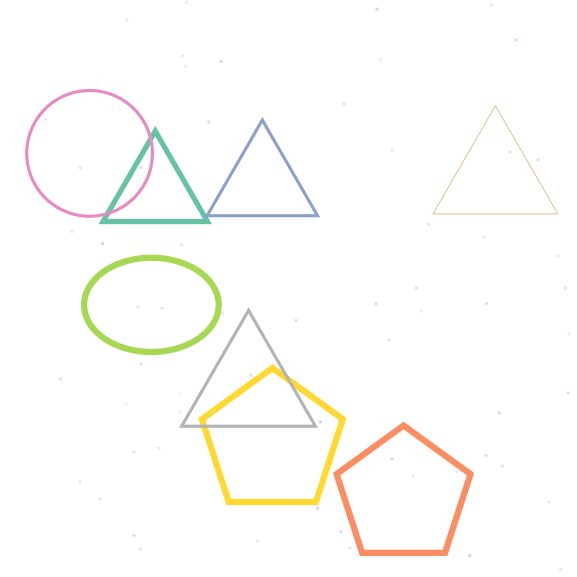[{"shape": "triangle", "thickness": 2.5, "radius": 0.52, "center": [0.269, 0.668]}, {"shape": "pentagon", "thickness": 3, "radius": 0.61, "center": [0.699, 0.14]}, {"shape": "triangle", "thickness": 1.5, "radius": 0.55, "center": [0.454, 0.681]}, {"shape": "circle", "thickness": 1.5, "radius": 0.54, "center": [0.155, 0.734]}, {"shape": "oval", "thickness": 3, "radius": 0.58, "center": [0.262, 0.471]}, {"shape": "pentagon", "thickness": 3, "radius": 0.64, "center": [0.472, 0.234]}, {"shape": "triangle", "thickness": 0.5, "radius": 0.62, "center": [0.858, 0.691]}, {"shape": "triangle", "thickness": 1.5, "radius": 0.67, "center": [0.43, 0.328]}]